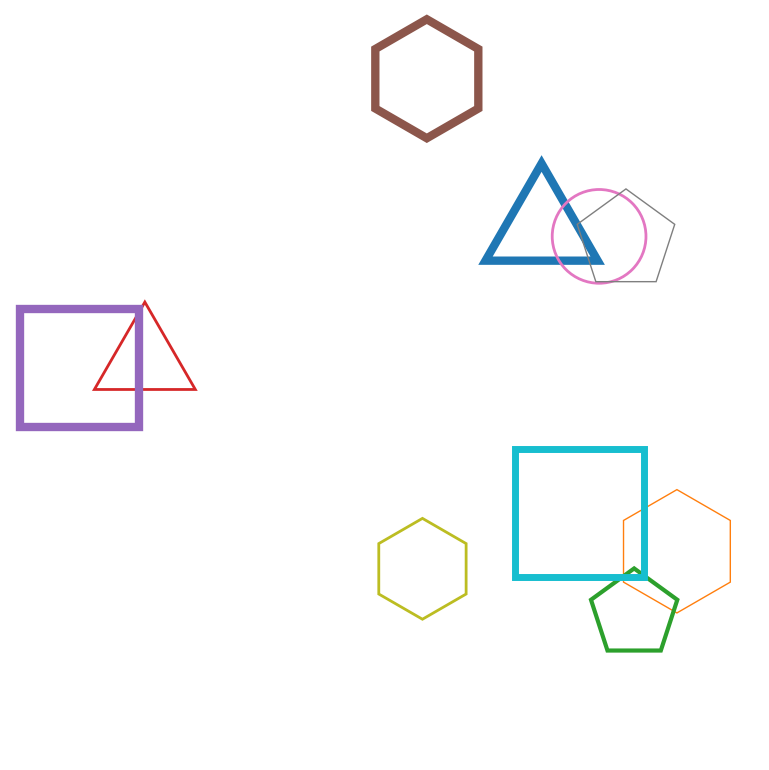[{"shape": "triangle", "thickness": 3, "radius": 0.42, "center": [0.703, 0.704]}, {"shape": "hexagon", "thickness": 0.5, "radius": 0.4, "center": [0.879, 0.284]}, {"shape": "pentagon", "thickness": 1.5, "radius": 0.29, "center": [0.824, 0.203]}, {"shape": "triangle", "thickness": 1, "radius": 0.38, "center": [0.188, 0.532]}, {"shape": "square", "thickness": 3, "radius": 0.38, "center": [0.103, 0.522]}, {"shape": "hexagon", "thickness": 3, "radius": 0.39, "center": [0.554, 0.898]}, {"shape": "circle", "thickness": 1, "radius": 0.3, "center": [0.778, 0.693]}, {"shape": "pentagon", "thickness": 0.5, "radius": 0.33, "center": [0.813, 0.688]}, {"shape": "hexagon", "thickness": 1, "radius": 0.33, "center": [0.549, 0.261]}, {"shape": "square", "thickness": 2.5, "radius": 0.42, "center": [0.753, 0.334]}]